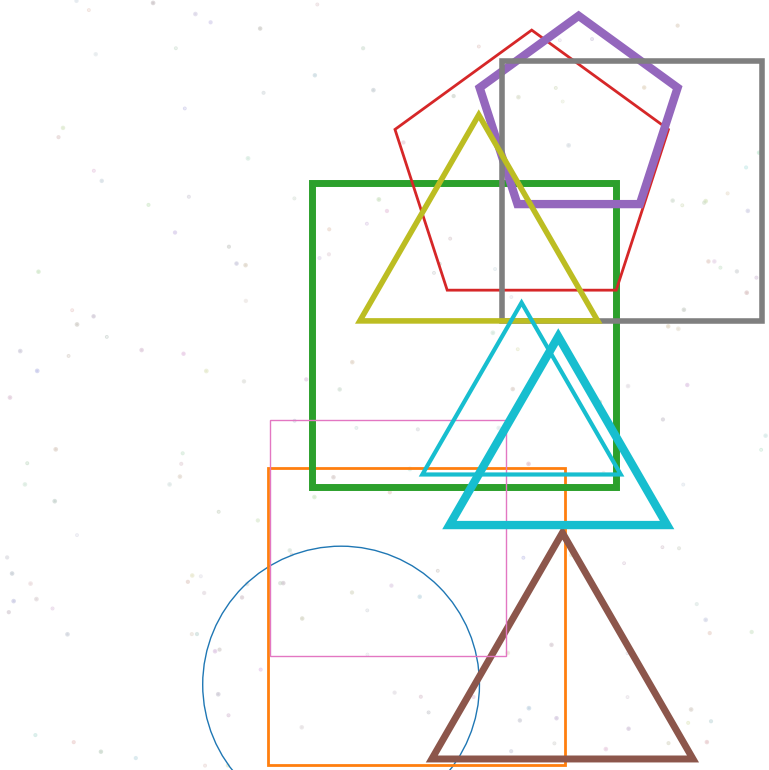[{"shape": "circle", "thickness": 0.5, "radius": 0.9, "center": [0.443, 0.111]}, {"shape": "square", "thickness": 1, "radius": 0.96, "center": [0.541, 0.199]}, {"shape": "square", "thickness": 2.5, "radius": 0.99, "center": [0.603, 0.565]}, {"shape": "pentagon", "thickness": 1, "radius": 0.93, "center": [0.691, 0.774]}, {"shape": "pentagon", "thickness": 3, "radius": 0.68, "center": [0.751, 0.844]}, {"shape": "triangle", "thickness": 2.5, "radius": 0.98, "center": [0.73, 0.112]}, {"shape": "square", "thickness": 0.5, "radius": 0.77, "center": [0.504, 0.301]}, {"shape": "square", "thickness": 2, "radius": 0.84, "center": [0.821, 0.752]}, {"shape": "triangle", "thickness": 2, "radius": 0.89, "center": [0.622, 0.672]}, {"shape": "triangle", "thickness": 1.5, "radius": 0.74, "center": [0.677, 0.458]}, {"shape": "triangle", "thickness": 3, "radius": 0.82, "center": [0.725, 0.4]}]